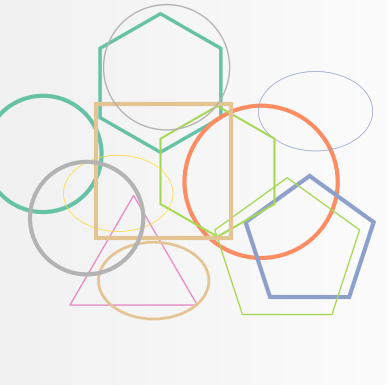[{"shape": "hexagon", "thickness": 2.5, "radius": 0.9, "center": [0.414, 0.784]}, {"shape": "circle", "thickness": 3, "radius": 0.76, "center": [0.111, 0.6]}, {"shape": "circle", "thickness": 3, "radius": 0.99, "center": [0.674, 0.528]}, {"shape": "oval", "thickness": 0.5, "radius": 0.74, "center": [0.814, 0.711]}, {"shape": "pentagon", "thickness": 3, "radius": 0.87, "center": [0.799, 0.369]}, {"shape": "triangle", "thickness": 1, "radius": 0.95, "center": [0.345, 0.302]}, {"shape": "hexagon", "thickness": 1.5, "radius": 0.85, "center": [0.561, 0.555]}, {"shape": "pentagon", "thickness": 1, "radius": 0.98, "center": [0.741, 0.342]}, {"shape": "oval", "thickness": 0.5, "radius": 0.71, "center": [0.305, 0.498]}, {"shape": "square", "thickness": 3, "radius": 0.87, "center": [0.423, 0.555]}, {"shape": "oval", "thickness": 2, "radius": 0.71, "center": [0.397, 0.271]}, {"shape": "circle", "thickness": 1, "radius": 0.81, "center": [0.43, 0.825]}, {"shape": "circle", "thickness": 3, "radius": 0.73, "center": [0.224, 0.433]}]